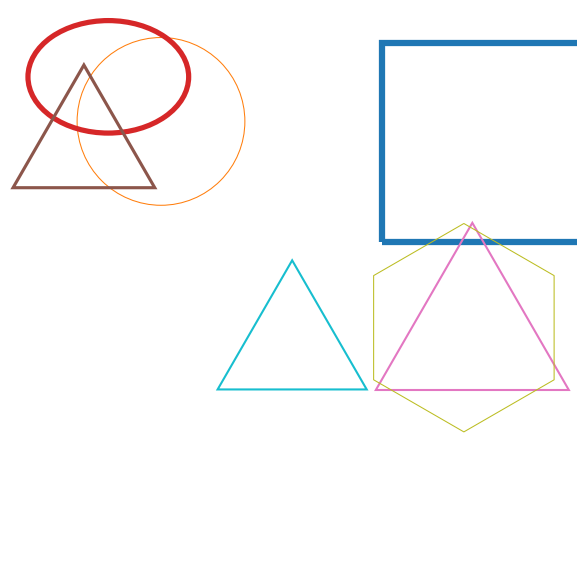[{"shape": "square", "thickness": 3, "radius": 0.86, "center": [0.833, 0.753]}, {"shape": "circle", "thickness": 0.5, "radius": 0.73, "center": [0.279, 0.789]}, {"shape": "oval", "thickness": 2.5, "radius": 0.7, "center": [0.188, 0.866]}, {"shape": "triangle", "thickness": 1.5, "radius": 0.71, "center": [0.145, 0.745]}, {"shape": "triangle", "thickness": 1, "radius": 0.96, "center": [0.818, 0.42]}, {"shape": "hexagon", "thickness": 0.5, "radius": 0.9, "center": [0.803, 0.432]}, {"shape": "triangle", "thickness": 1, "radius": 0.75, "center": [0.506, 0.399]}]